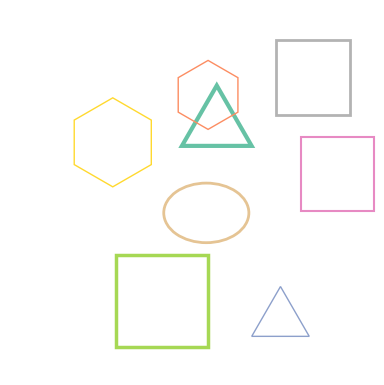[{"shape": "triangle", "thickness": 3, "radius": 0.52, "center": [0.563, 0.673]}, {"shape": "hexagon", "thickness": 1, "radius": 0.45, "center": [0.54, 0.754]}, {"shape": "triangle", "thickness": 1, "radius": 0.43, "center": [0.729, 0.17]}, {"shape": "square", "thickness": 1.5, "radius": 0.48, "center": [0.877, 0.549]}, {"shape": "square", "thickness": 2.5, "radius": 0.6, "center": [0.422, 0.218]}, {"shape": "hexagon", "thickness": 1, "radius": 0.58, "center": [0.293, 0.63]}, {"shape": "oval", "thickness": 2, "radius": 0.55, "center": [0.536, 0.447]}, {"shape": "square", "thickness": 2, "radius": 0.48, "center": [0.814, 0.799]}]